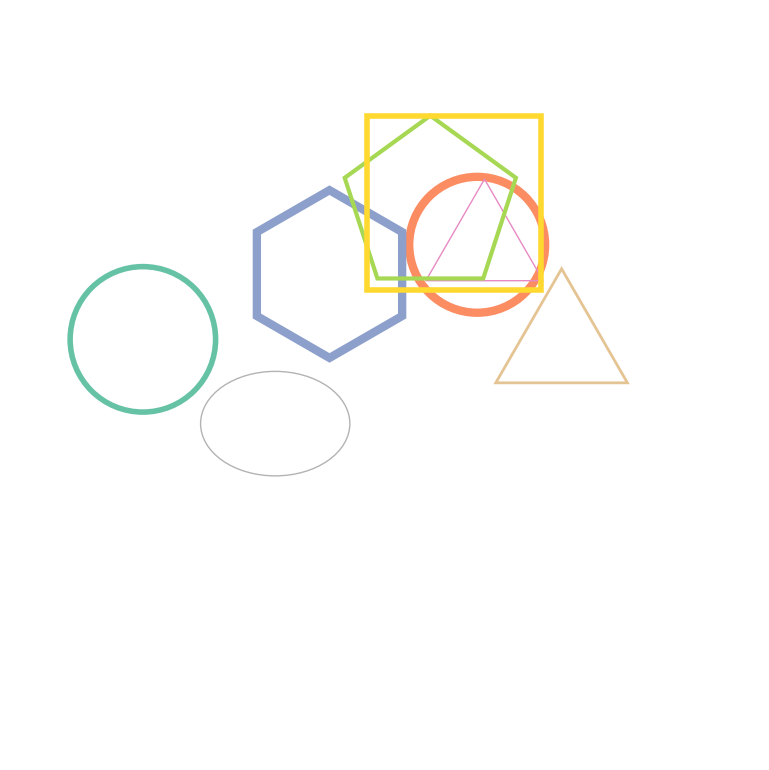[{"shape": "circle", "thickness": 2, "radius": 0.47, "center": [0.186, 0.559]}, {"shape": "circle", "thickness": 3, "radius": 0.44, "center": [0.62, 0.682]}, {"shape": "hexagon", "thickness": 3, "radius": 0.54, "center": [0.428, 0.644]}, {"shape": "triangle", "thickness": 0.5, "radius": 0.44, "center": [0.629, 0.679]}, {"shape": "pentagon", "thickness": 1.5, "radius": 0.58, "center": [0.559, 0.733]}, {"shape": "square", "thickness": 2, "radius": 0.57, "center": [0.589, 0.737]}, {"shape": "triangle", "thickness": 1, "radius": 0.49, "center": [0.729, 0.552]}, {"shape": "oval", "thickness": 0.5, "radius": 0.48, "center": [0.357, 0.45]}]